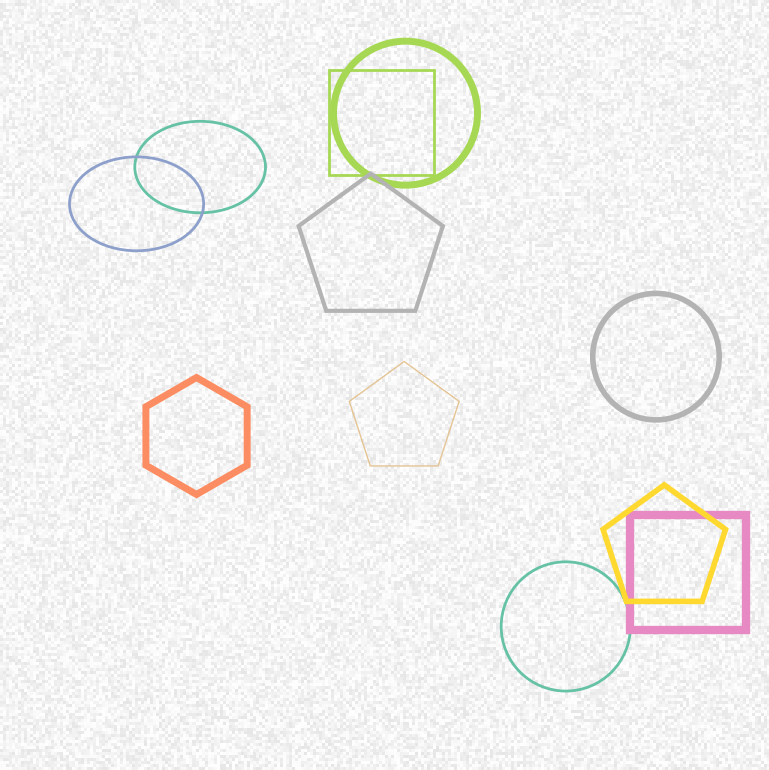[{"shape": "circle", "thickness": 1, "radius": 0.42, "center": [0.735, 0.186]}, {"shape": "oval", "thickness": 1, "radius": 0.42, "center": [0.26, 0.783]}, {"shape": "hexagon", "thickness": 2.5, "radius": 0.38, "center": [0.255, 0.434]}, {"shape": "oval", "thickness": 1, "radius": 0.44, "center": [0.177, 0.735]}, {"shape": "square", "thickness": 3, "radius": 0.38, "center": [0.894, 0.256]}, {"shape": "square", "thickness": 1, "radius": 0.34, "center": [0.495, 0.841]}, {"shape": "circle", "thickness": 2.5, "radius": 0.47, "center": [0.527, 0.853]}, {"shape": "pentagon", "thickness": 2, "radius": 0.42, "center": [0.863, 0.287]}, {"shape": "pentagon", "thickness": 0.5, "radius": 0.37, "center": [0.525, 0.456]}, {"shape": "circle", "thickness": 2, "radius": 0.41, "center": [0.852, 0.537]}, {"shape": "pentagon", "thickness": 1.5, "radius": 0.49, "center": [0.482, 0.676]}]